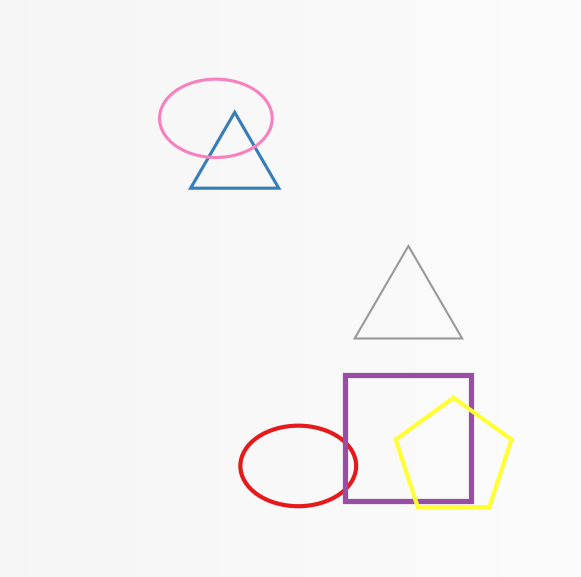[{"shape": "oval", "thickness": 2, "radius": 0.5, "center": [0.513, 0.192]}, {"shape": "triangle", "thickness": 1.5, "radius": 0.44, "center": [0.404, 0.717]}, {"shape": "square", "thickness": 2.5, "radius": 0.54, "center": [0.702, 0.241]}, {"shape": "pentagon", "thickness": 2, "radius": 0.52, "center": [0.78, 0.206]}, {"shape": "oval", "thickness": 1.5, "radius": 0.48, "center": [0.371, 0.794]}, {"shape": "triangle", "thickness": 1, "radius": 0.53, "center": [0.703, 0.466]}]